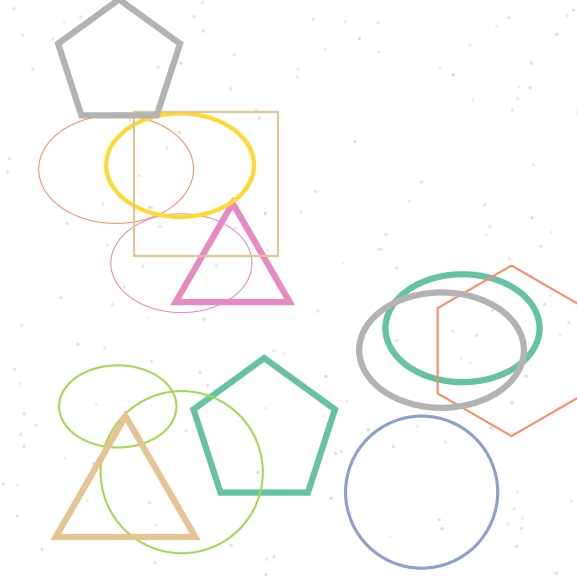[{"shape": "oval", "thickness": 3, "radius": 0.67, "center": [0.801, 0.431]}, {"shape": "pentagon", "thickness": 3, "radius": 0.64, "center": [0.458, 0.25]}, {"shape": "hexagon", "thickness": 1, "radius": 0.74, "center": [0.886, 0.392]}, {"shape": "oval", "thickness": 0.5, "radius": 0.67, "center": [0.201, 0.706]}, {"shape": "circle", "thickness": 1.5, "radius": 0.66, "center": [0.73, 0.147]}, {"shape": "oval", "thickness": 0.5, "radius": 0.61, "center": [0.314, 0.543]}, {"shape": "triangle", "thickness": 3, "radius": 0.57, "center": [0.403, 0.533]}, {"shape": "circle", "thickness": 1, "radius": 0.7, "center": [0.315, 0.182]}, {"shape": "oval", "thickness": 1, "radius": 0.51, "center": [0.204, 0.295]}, {"shape": "oval", "thickness": 2, "radius": 0.64, "center": [0.312, 0.713]}, {"shape": "square", "thickness": 1, "radius": 0.62, "center": [0.357, 0.681]}, {"shape": "triangle", "thickness": 3, "radius": 0.7, "center": [0.217, 0.139]}, {"shape": "pentagon", "thickness": 3, "radius": 0.56, "center": [0.206, 0.889]}, {"shape": "oval", "thickness": 3, "radius": 0.71, "center": [0.765, 0.393]}]